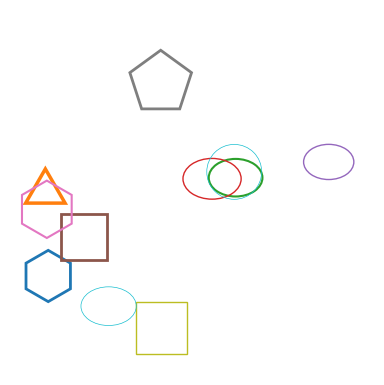[{"shape": "hexagon", "thickness": 2, "radius": 0.33, "center": [0.125, 0.283]}, {"shape": "triangle", "thickness": 2.5, "radius": 0.3, "center": [0.118, 0.502]}, {"shape": "oval", "thickness": 1.5, "radius": 0.35, "center": [0.612, 0.538]}, {"shape": "oval", "thickness": 1, "radius": 0.38, "center": [0.551, 0.536]}, {"shape": "oval", "thickness": 1, "radius": 0.33, "center": [0.854, 0.579]}, {"shape": "square", "thickness": 2, "radius": 0.3, "center": [0.219, 0.385]}, {"shape": "hexagon", "thickness": 1.5, "radius": 0.37, "center": [0.122, 0.456]}, {"shape": "pentagon", "thickness": 2, "radius": 0.42, "center": [0.417, 0.785]}, {"shape": "square", "thickness": 1, "radius": 0.34, "center": [0.419, 0.147]}, {"shape": "circle", "thickness": 0.5, "radius": 0.36, "center": [0.608, 0.554]}, {"shape": "oval", "thickness": 0.5, "radius": 0.36, "center": [0.282, 0.205]}]